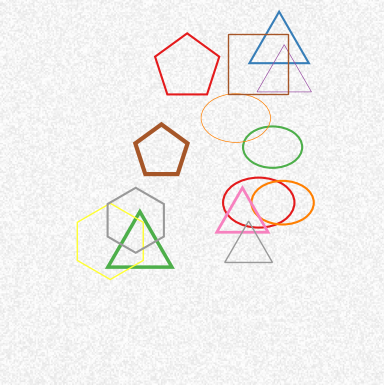[{"shape": "oval", "thickness": 1.5, "radius": 0.46, "center": [0.672, 0.474]}, {"shape": "pentagon", "thickness": 1.5, "radius": 0.44, "center": [0.486, 0.826]}, {"shape": "triangle", "thickness": 1.5, "radius": 0.45, "center": [0.725, 0.88]}, {"shape": "oval", "thickness": 1.5, "radius": 0.38, "center": [0.708, 0.618]}, {"shape": "triangle", "thickness": 2.5, "radius": 0.48, "center": [0.363, 0.354]}, {"shape": "triangle", "thickness": 0.5, "radius": 0.41, "center": [0.738, 0.802]}, {"shape": "oval", "thickness": 1.5, "radius": 0.4, "center": [0.734, 0.474]}, {"shape": "oval", "thickness": 0.5, "radius": 0.45, "center": [0.613, 0.693]}, {"shape": "hexagon", "thickness": 1, "radius": 0.49, "center": [0.286, 0.373]}, {"shape": "square", "thickness": 1, "radius": 0.39, "center": [0.67, 0.833]}, {"shape": "pentagon", "thickness": 3, "radius": 0.36, "center": [0.419, 0.606]}, {"shape": "triangle", "thickness": 2, "radius": 0.38, "center": [0.63, 0.435]}, {"shape": "triangle", "thickness": 1, "radius": 0.36, "center": [0.646, 0.354]}, {"shape": "hexagon", "thickness": 1.5, "radius": 0.42, "center": [0.353, 0.428]}]